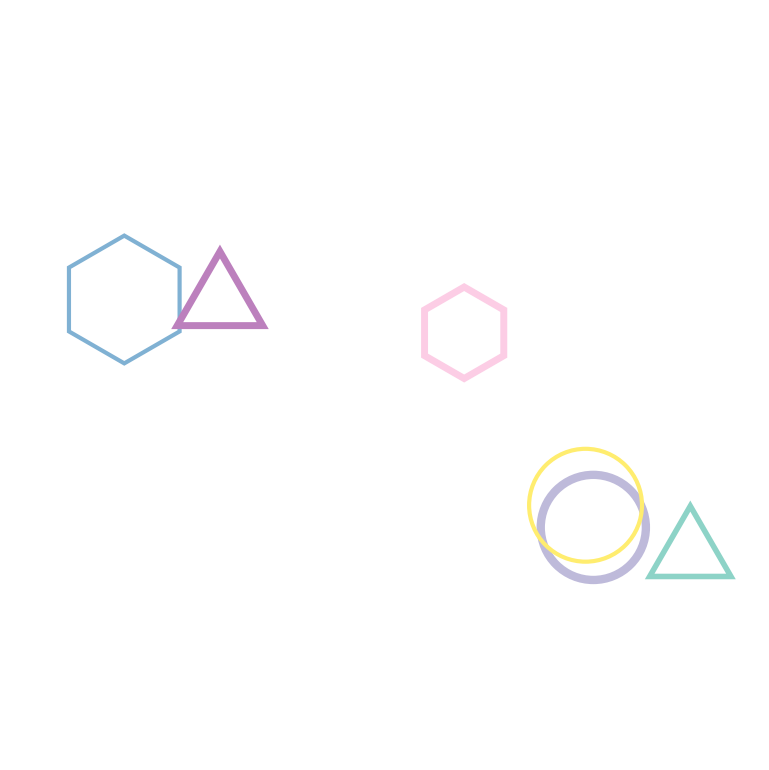[{"shape": "triangle", "thickness": 2, "radius": 0.3, "center": [0.897, 0.282]}, {"shape": "circle", "thickness": 3, "radius": 0.34, "center": [0.771, 0.315]}, {"shape": "hexagon", "thickness": 1.5, "radius": 0.41, "center": [0.161, 0.611]}, {"shape": "hexagon", "thickness": 2.5, "radius": 0.3, "center": [0.603, 0.568]}, {"shape": "triangle", "thickness": 2.5, "radius": 0.32, "center": [0.286, 0.609]}, {"shape": "circle", "thickness": 1.5, "radius": 0.37, "center": [0.76, 0.344]}]